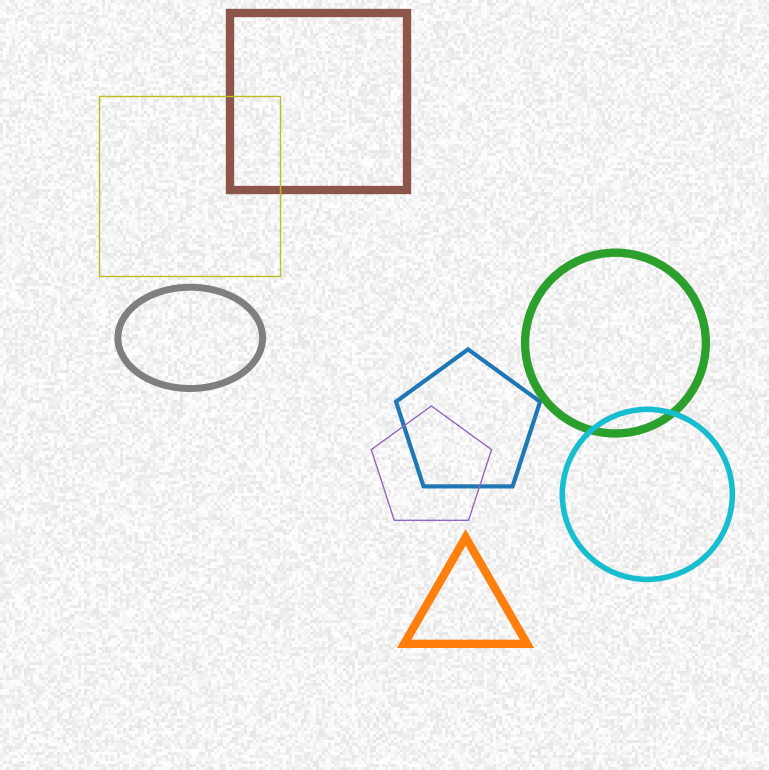[{"shape": "pentagon", "thickness": 1.5, "radius": 0.49, "center": [0.608, 0.448]}, {"shape": "triangle", "thickness": 3, "radius": 0.46, "center": [0.605, 0.21]}, {"shape": "circle", "thickness": 3, "radius": 0.59, "center": [0.799, 0.554]}, {"shape": "pentagon", "thickness": 0.5, "radius": 0.41, "center": [0.56, 0.391]}, {"shape": "square", "thickness": 3, "radius": 0.57, "center": [0.414, 0.868]}, {"shape": "oval", "thickness": 2.5, "radius": 0.47, "center": [0.247, 0.561]}, {"shape": "square", "thickness": 0.5, "radius": 0.58, "center": [0.246, 0.759]}, {"shape": "circle", "thickness": 2, "radius": 0.55, "center": [0.841, 0.358]}]